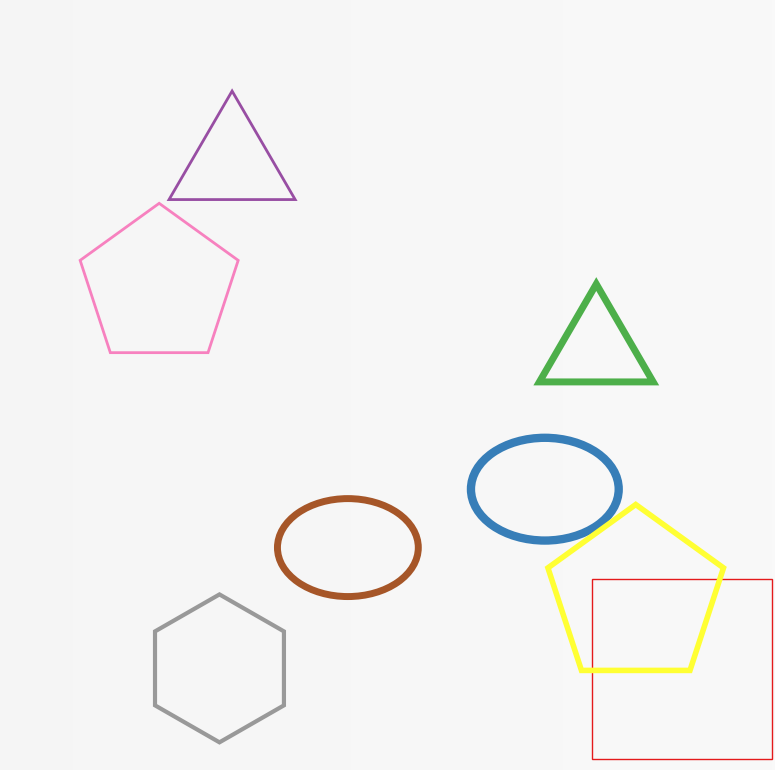[{"shape": "square", "thickness": 0.5, "radius": 0.58, "center": [0.88, 0.131]}, {"shape": "oval", "thickness": 3, "radius": 0.48, "center": [0.703, 0.365]}, {"shape": "triangle", "thickness": 2.5, "radius": 0.42, "center": [0.769, 0.546]}, {"shape": "triangle", "thickness": 1, "radius": 0.47, "center": [0.299, 0.788]}, {"shape": "pentagon", "thickness": 2, "radius": 0.6, "center": [0.82, 0.226]}, {"shape": "oval", "thickness": 2.5, "radius": 0.45, "center": [0.449, 0.289]}, {"shape": "pentagon", "thickness": 1, "radius": 0.54, "center": [0.205, 0.629]}, {"shape": "hexagon", "thickness": 1.5, "radius": 0.48, "center": [0.283, 0.132]}]